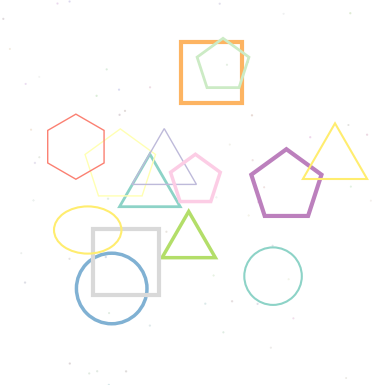[{"shape": "triangle", "thickness": 2, "radius": 0.46, "center": [0.389, 0.509]}, {"shape": "circle", "thickness": 1.5, "radius": 0.37, "center": [0.709, 0.283]}, {"shape": "pentagon", "thickness": 1, "radius": 0.48, "center": [0.312, 0.569]}, {"shape": "triangle", "thickness": 1, "radius": 0.48, "center": [0.427, 0.569]}, {"shape": "hexagon", "thickness": 1, "radius": 0.42, "center": [0.197, 0.619]}, {"shape": "circle", "thickness": 2.5, "radius": 0.46, "center": [0.29, 0.251]}, {"shape": "square", "thickness": 3, "radius": 0.4, "center": [0.55, 0.811]}, {"shape": "triangle", "thickness": 2.5, "radius": 0.4, "center": [0.49, 0.371]}, {"shape": "pentagon", "thickness": 2.5, "radius": 0.34, "center": [0.508, 0.531]}, {"shape": "square", "thickness": 3, "radius": 0.43, "center": [0.328, 0.321]}, {"shape": "pentagon", "thickness": 3, "radius": 0.48, "center": [0.744, 0.517]}, {"shape": "pentagon", "thickness": 2, "radius": 0.35, "center": [0.579, 0.83]}, {"shape": "oval", "thickness": 1.5, "radius": 0.44, "center": [0.228, 0.403]}, {"shape": "triangle", "thickness": 1.5, "radius": 0.48, "center": [0.87, 0.583]}]